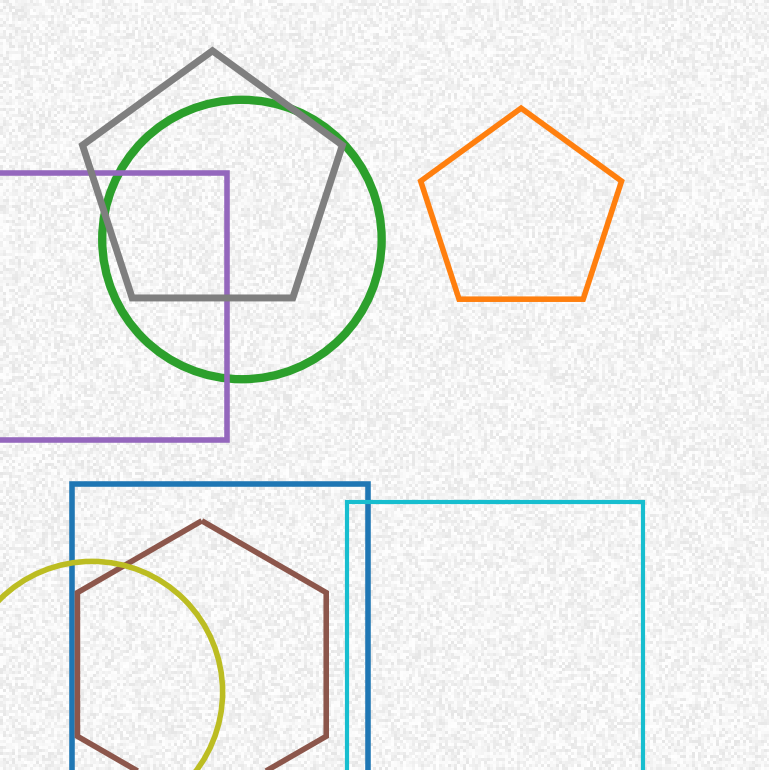[{"shape": "square", "thickness": 2, "radius": 0.96, "center": [0.285, 0.179]}, {"shape": "pentagon", "thickness": 2, "radius": 0.69, "center": [0.677, 0.722]}, {"shape": "circle", "thickness": 3, "radius": 0.91, "center": [0.314, 0.689]}, {"shape": "square", "thickness": 2, "radius": 0.87, "center": [0.122, 0.602]}, {"shape": "hexagon", "thickness": 2, "radius": 0.93, "center": [0.262, 0.137]}, {"shape": "pentagon", "thickness": 2.5, "radius": 0.89, "center": [0.276, 0.757]}, {"shape": "circle", "thickness": 2, "radius": 0.85, "center": [0.119, 0.101]}, {"shape": "square", "thickness": 1.5, "radius": 0.96, "center": [0.643, 0.157]}]